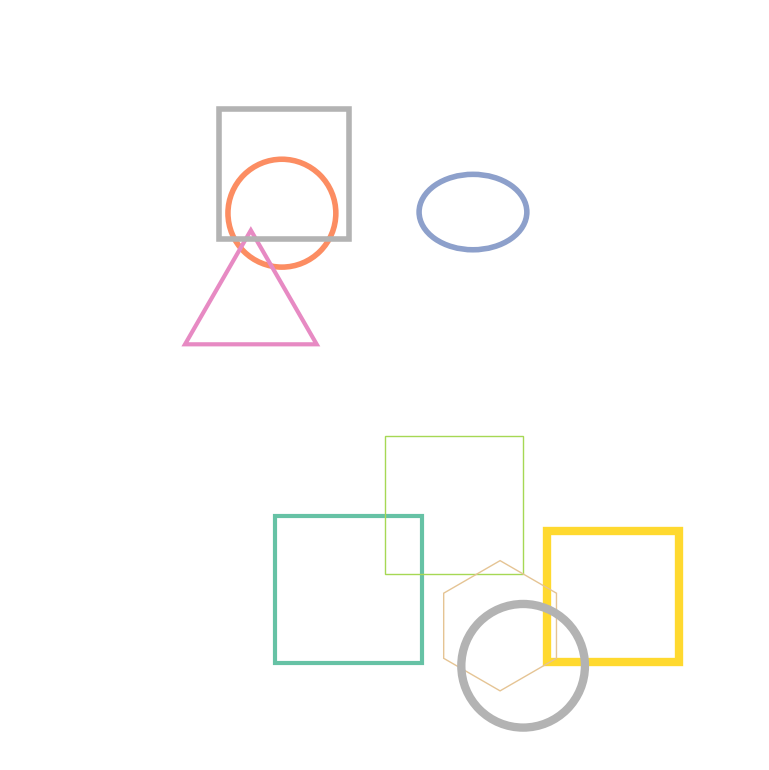[{"shape": "square", "thickness": 1.5, "radius": 0.48, "center": [0.452, 0.235]}, {"shape": "circle", "thickness": 2, "radius": 0.35, "center": [0.366, 0.723]}, {"shape": "oval", "thickness": 2, "radius": 0.35, "center": [0.614, 0.725]}, {"shape": "triangle", "thickness": 1.5, "radius": 0.49, "center": [0.326, 0.602]}, {"shape": "square", "thickness": 0.5, "radius": 0.45, "center": [0.589, 0.344]}, {"shape": "square", "thickness": 3, "radius": 0.43, "center": [0.796, 0.225]}, {"shape": "hexagon", "thickness": 0.5, "radius": 0.42, "center": [0.649, 0.187]}, {"shape": "square", "thickness": 2, "radius": 0.42, "center": [0.369, 0.774]}, {"shape": "circle", "thickness": 3, "radius": 0.4, "center": [0.679, 0.135]}]